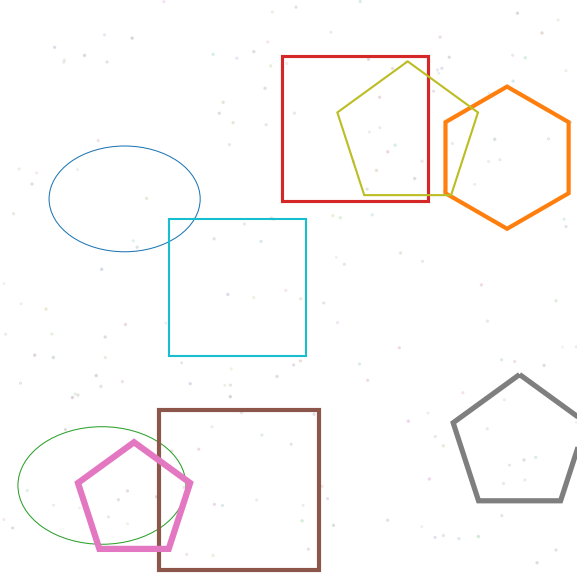[{"shape": "oval", "thickness": 0.5, "radius": 0.65, "center": [0.216, 0.655]}, {"shape": "hexagon", "thickness": 2, "radius": 0.62, "center": [0.878, 0.726]}, {"shape": "oval", "thickness": 0.5, "radius": 0.73, "center": [0.176, 0.158]}, {"shape": "square", "thickness": 1.5, "radius": 0.63, "center": [0.614, 0.776]}, {"shape": "square", "thickness": 2, "radius": 0.69, "center": [0.413, 0.15]}, {"shape": "pentagon", "thickness": 3, "radius": 0.51, "center": [0.232, 0.131]}, {"shape": "pentagon", "thickness": 2.5, "radius": 0.6, "center": [0.9, 0.23]}, {"shape": "pentagon", "thickness": 1, "radius": 0.64, "center": [0.706, 0.765]}, {"shape": "square", "thickness": 1, "radius": 0.59, "center": [0.411, 0.501]}]